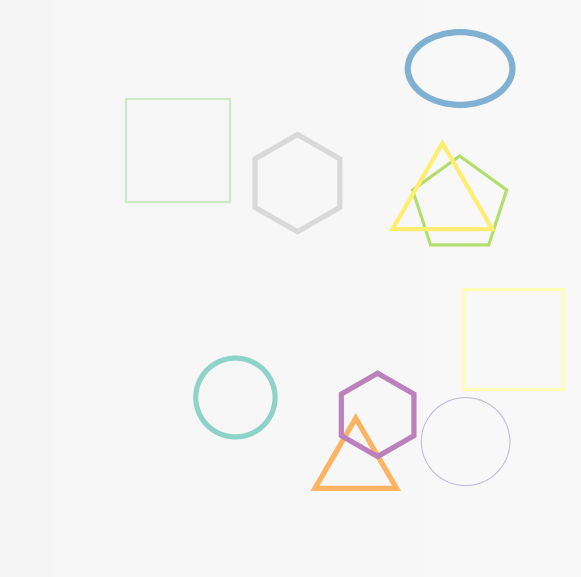[{"shape": "circle", "thickness": 2.5, "radius": 0.34, "center": [0.405, 0.311]}, {"shape": "square", "thickness": 1.5, "radius": 0.43, "center": [0.883, 0.412]}, {"shape": "circle", "thickness": 0.5, "radius": 0.38, "center": [0.801, 0.235]}, {"shape": "oval", "thickness": 3, "radius": 0.45, "center": [0.792, 0.881]}, {"shape": "triangle", "thickness": 2.5, "radius": 0.41, "center": [0.612, 0.194]}, {"shape": "pentagon", "thickness": 1.5, "radius": 0.43, "center": [0.791, 0.644]}, {"shape": "hexagon", "thickness": 2.5, "radius": 0.42, "center": [0.512, 0.682]}, {"shape": "hexagon", "thickness": 2.5, "radius": 0.36, "center": [0.65, 0.281]}, {"shape": "square", "thickness": 1, "radius": 0.45, "center": [0.306, 0.739]}, {"shape": "triangle", "thickness": 2, "radius": 0.5, "center": [0.761, 0.652]}]